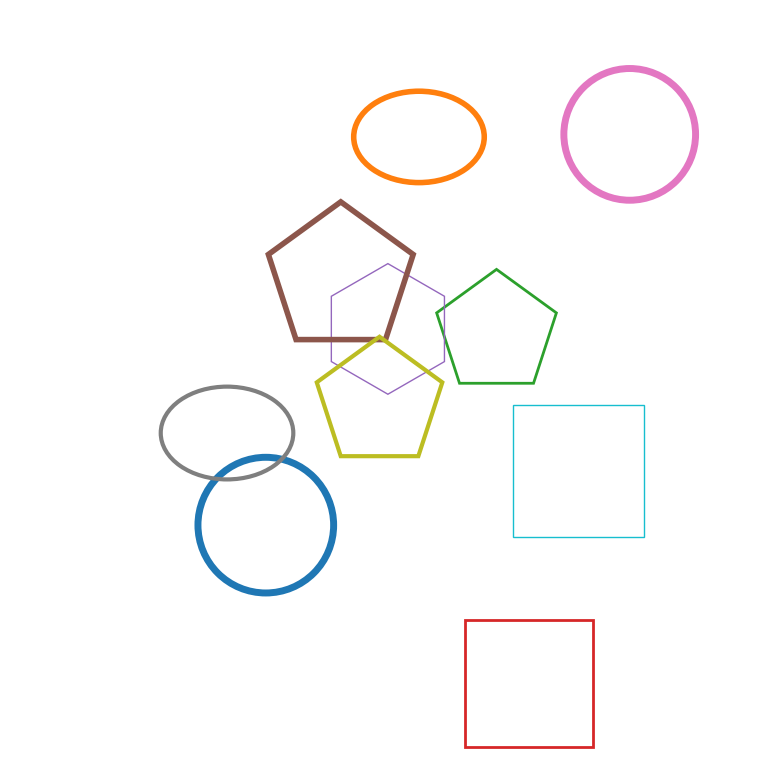[{"shape": "circle", "thickness": 2.5, "radius": 0.44, "center": [0.345, 0.318]}, {"shape": "oval", "thickness": 2, "radius": 0.42, "center": [0.544, 0.822]}, {"shape": "pentagon", "thickness": 1, "radius": 0.41, "center": [0.645, 0.568]}, {"shape": "square", "thickness": 1, "radius": 0.42, "center": [0.688, 0.112]}, {"shape": "hexagon", "thickness": 0.5, "radius": 0.42, "center": [0.504, 0.573]}, {"shape": "pentagon", "thickness": 2, "radius": 0.49, "center": [0.443, 0.639]}, {"shape": "circle", "thickness": 2.5, "radius": 0.43, "center": [0.818, 0.825]}, {"shape": "oval", "thickness": 1.5, "radius": 0.43, "center": [0.295, 0.438]}, {"shape": "pentagon", "thickness": 1.5, "radius": 0.43, "center": [0.493, 0.477]}, {"shape": "square", "thickness": 0.5, "radius": 0.43, "center": [0.752, 0.388]}]